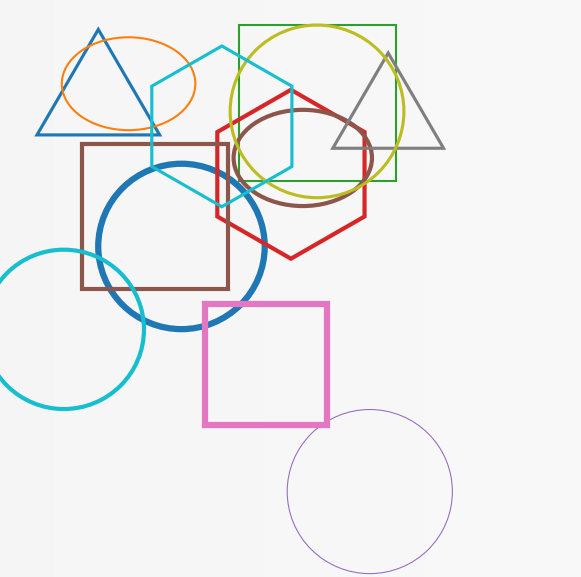[{"shape": "triangle", "thickness": 1.5, "radius": 0.61, "center": [0.169, 0.826]}, {"shape": "circle", "thickness": 3, "radius": 0.72, "center": [0.312, 0.572]}, {"shape": "oval", "thickness": 1, "radius": 0.57, "center": [0.221, 0.854]}, {"shape": "square", "thickness": 1, "radius": 0.68, "center": [0.547, 0.82]}, {"shape": "hexagon", "thickness": 2, "radius": 0.73, "center": [0.501, 0.697]}, {"shape": "circle", "thickness": 0.5, "radius": 0.71, "center": [0.636, 0.148]}, {"shape": "oval", "thickness": 2, "radius": 0.6, "center": [0.521, 0.726]}, {"shape": "square", "thickness": 2, "radius": 0.63, "center": [0.267, 0.625]}, {"shape": "square", "thickness": 3, "radius": 0.53, "center": [0.458, 0.368]}, {"shape": "triangle", "thickness": 1.5, "radius": 0.55, "center": [0.668, 0.797]}, {"shape": "circle", "thickness": 1.5, "radius": 0.75, "center": [0.545, 0.806]}, {"shape": "circle", "thickness": 2, "radius": 0.69, "center": [0.11, 0.429]}, {"shape": "hexagon", "thickness": 1.5, "radius": 0.7, "center": [0.382, 0.78]}]